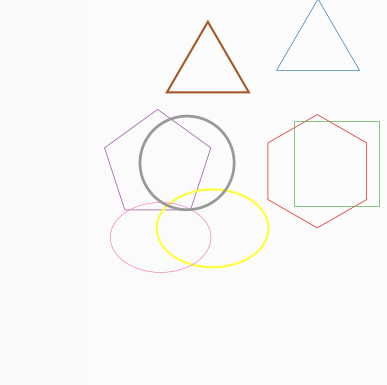[{"shape": "hexagon", "thickness": 0.5, "radius": 0.74, "center": [0.819, 0.555]}, {"shape": "triangle", "thickness": 0.5, "radius": 0.62, "center": [0.821, 0.879]}, {"shape": "square", "thickness": 0.5, "radius": 0.55, "center": [0.869, 0.575]}, {"shape": "pentagon", "thickness": 0.5, "radius": 0.72, "center": [0.407, 0.571]}, {"shape": "oval", "thickness": 1.5, "radius": 0.72, "center": [0.549, 0.407]}, {"shape": "triangle", "thickness": 1.5, "radius": 0.61, "center": [0.536, 0.821]}, {"shape": "oval", "thickness": 0.5, "radius": 0.65, "center": [0.415, 0.383]}, {"shape": "circle", "thickness": 2, "radius": 0.61, "center": [0.483, 0.577]}]